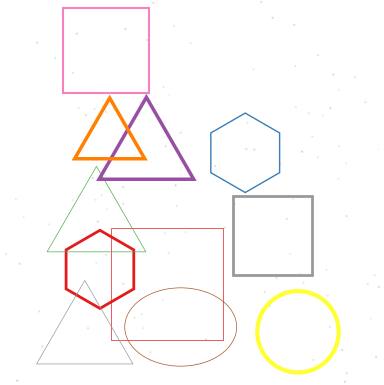[{"shape": "hexagon", "thickness": 2, "radius": 0.51, "center": [0.26, 0.3]}, {"shape": "square", "thickness": 0.5, "radius": 0.73, "center": [0.433, 0.263]}, {"shape": "hexagon", "thickness": 1, "radius": 0.52, "center": [0.637, 0.603]}, {"shape": "triangle", "thickness": 0.5, "radius": 0.74, "center": [0.251, 0.42]}, {"shape": "triangle", "thickness": 2.5, "radius": 0.71, "center": [0.38, 0.605]}, {"shape": "triangle", "thickness": 2.5, "radius": 0.53, "center": [0.285, 0.64]}, {"shape": "circle", "thickness": 3, "radius": 0.53, "center": [0.774, 0.138]}, {"shape": "oval", "thickness": 0.5, "radius": 0.73, "center": [0.469, 0.151]}, {"shape": "square", "thickness": 1.5, "radius": 0.56, "center": [0.275, 0.869]}, {"shape": "triangle", "thickness": 0.5, "radius": 0.72, "center": [0.22, 0.127]}, {"shape": "square", "thickness": 2, "radius": 0.51, "center": [0.708, 0.388]}]